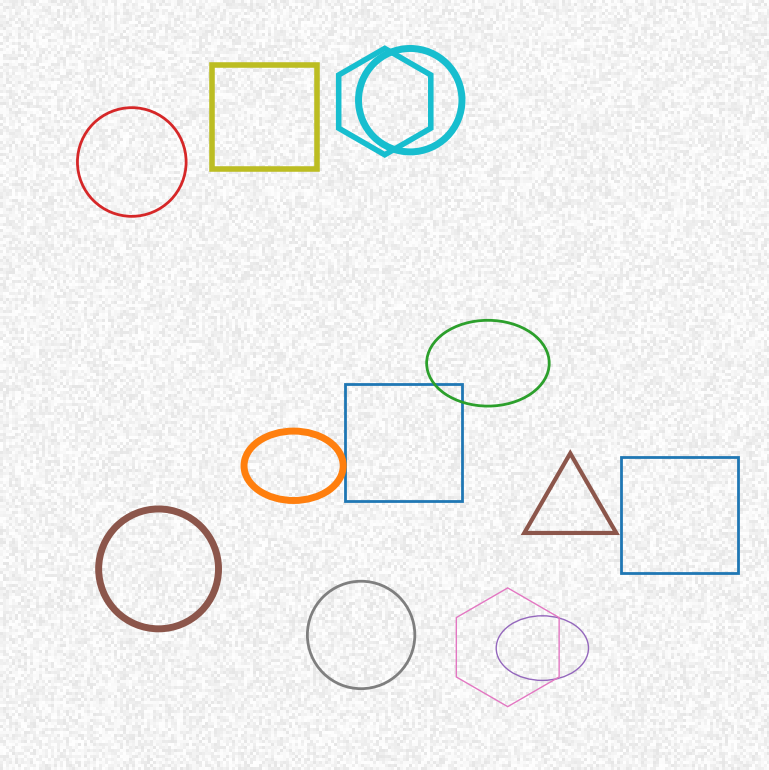[{"shape": "square", "thickness": 1, "radius": 0.38, "center": [0.524, 0.425]}, {"shape": "square", "thickness": 1, "radius": 0.38, "center": [0.883, 0.331]}, {"shape": "oval", "thickness": 2.5, "radius": 0.32, "center": [0.381, 0.395]}, {"shape": "oval", "thickness": 1, "radius": 0.4, "center": [0.634, 0.528]}, {"shape": "circle", "thickness": 1, "radius": 0.35, "center": [0.171, 0.79]}, {"shape": "oval", "thickness": 0.5, "radius": 0.3, "center": [0.704, 0.158]}, {"shape": "circle", "thickness": 2.5, "radius": 0.39, "center": [0.206, 0.261]}, {"shape": "triangle", "thickness": 1.5, "radius": 0.34, "center": [0.741, 0.342]}, {"shape": "hexagon", "thickness": 0.5, "radius": 0.39, "center": [0.659, 0.159]}, {"shape": "circle", "thickness": 1, "radius": 0.35, "center": [0.469, 0.175]}, {"shape": "square", "thickness": 2, "radius": 0.34, "center": [0.343, 0.848]}, {"shape": "hexagon", "thickness": 2, "radius": 0.35, "center": [0.5, 0.868]}, {"shape": "circle", "thickness": 2.5, "radius": 0.34, "center": [0.533, 0.87]}]